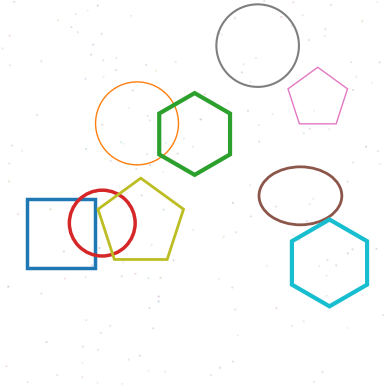[{"shape": "square", "thickness": 2.5, "radius": 0.44, "center": [0.159, 0.394]}, {"shape": "circle", "thickness": 1, "radius": 0.54, "center": [0.356, 0.68]}, {"shape": "hexagon", "thickness": 3, "radius": 0.53, "center": [0.506, 0.652]}, {"shape": "circle", "thickness": 2.5, "radius": 0.43, "center": [0.266, 0.421]}, {"shape": "oval", "thickness": 2, "radius": 0.54, "center": [0.78, 0.491]}, {"shape": "pentagon", "thickness": 1, "radius": 0.41, "center": [0.825, 0.744]}, {"shape": "circle", "thickness": 1.5, "radius": 0.54, "center": [0.669, 0.882]}, {"shape": "pentagon", "thickness": 2, "radius": 0.58, "center": [0.366, 0.42]}, {"shape": "hexagon", "thickness": 3, "radius": 0.56, "center": [0.856, 0.317]}]